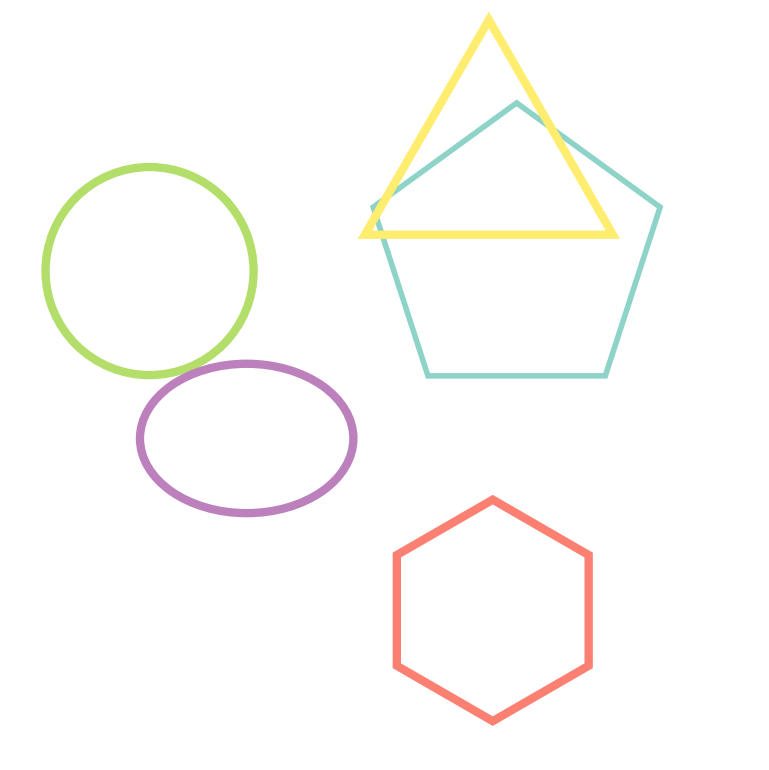[{"shape": "pentagon", "thickness": 2, "radius": 0.98, "center": [0.671, 0.67]}, {"shape": "hexagon", "thickness": 3, "radius": 0.72, "center": [0.64, 0.207]}, {"shape": "circle", "thickness": 3, "radius": 0.68, "center": [0.194, 0.648]}, {"shape": "oval", "thickness": 3, "radius": 0.69, "center": [0.32, 0.431]}, {"shape": "triangle", "thickness": 3, "radius": 0.93, "center": [0.635, 0.788]}]